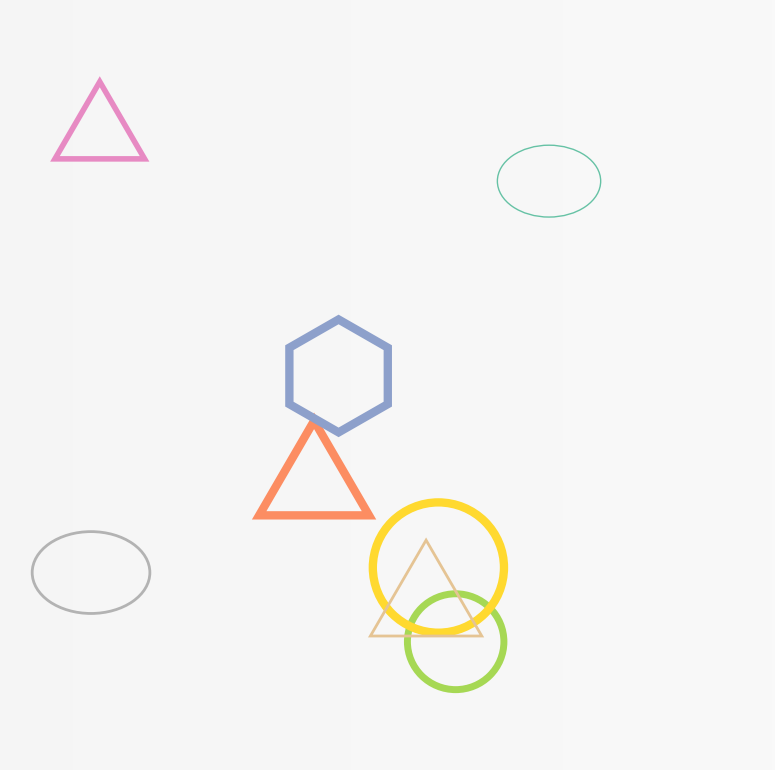[{"shape": "oval", "thickness": 0.5, "radius": 0.33, "center": [0.708, 0.765]}, {"shape": "triangle", "thickness": 3, "radius": 0.41, "center": [0.405, 0.372]}, {"shape": "hexagon", "thickness": 3, "radius": 0.37, "center": [0.437, 0.512]}, {"shape": "triangle", "thickness": 2, "radius": 0.33, "center": [0.129, 0.827]}, {"shape": "circle", "thickness": 2.5, "radius": 0.31, "center": [0.588, 0.167]}, {"shape": "circle", "thickness": 3, "radius": 0.42, "center": [0.566, 0.263]}, {"shape": "triangle", "thickness": 1, "radius": 0.41, "center": [0.55, 0.216]}, {"shape": "oval", "thickness": 1, "radius": 0.38, "center": [0.117, 0.256]}]